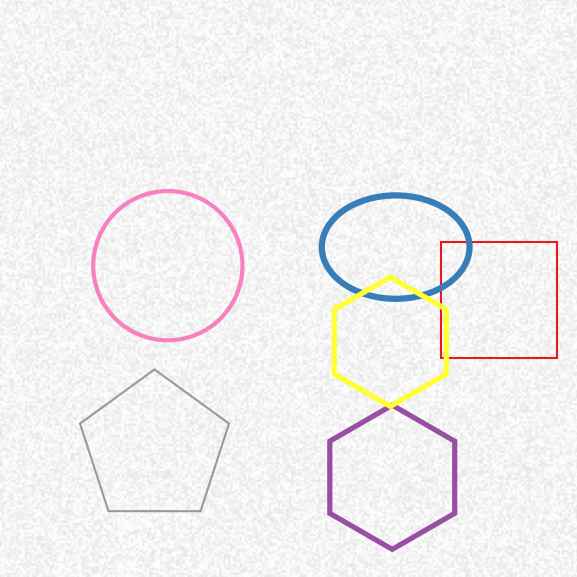[{"shape": "square", "thickness": 1, "radius": 0.5, "center": [0.864, 0.48]}, {"shape": "oval", "thickness": 3, "radius": 0.64, "center": [0.685, 0.571]}, {"shape": "hexagon", "thickness": 2.5, "radius": 0.62, "center": [0.679, 0.173]}, {"shape": "hexagon", "thickness": 2.5, "radius": 0.56, "center": [0.676, 0.407]}, {"shape": "circle", "thickness": 2, "radius": 0.65, "center": [0.291, 0.539]}, {"shape": "pentagon", "thickness": 1, "radius": 0.68, "center": [0.268, 0.224]}]